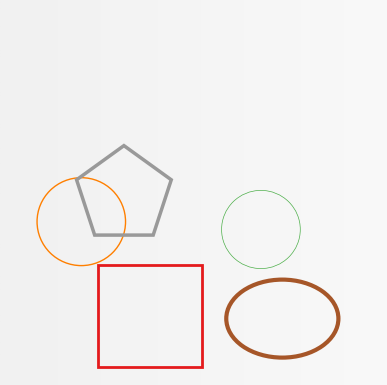[{"shape": "square", "thickness": 2, "radius": 0.67, "center": [0.387, 0.179]}, {"shape": "circle", "thickness": 0.5, "radius": 0.51, "center": [0.673, 0.404]}, {"shape": "circle", "thickness": 1, "radius": 0.57, "center": [0.21, 0.424]}, {"shape": "oval", "thickness": 3, "radius": 0.72, "center": [0.729, 0.172]}, {"shape": "pentagon", "thickness": 2.5, "radius": 0.64, "center": [0.32, 0.493]}]